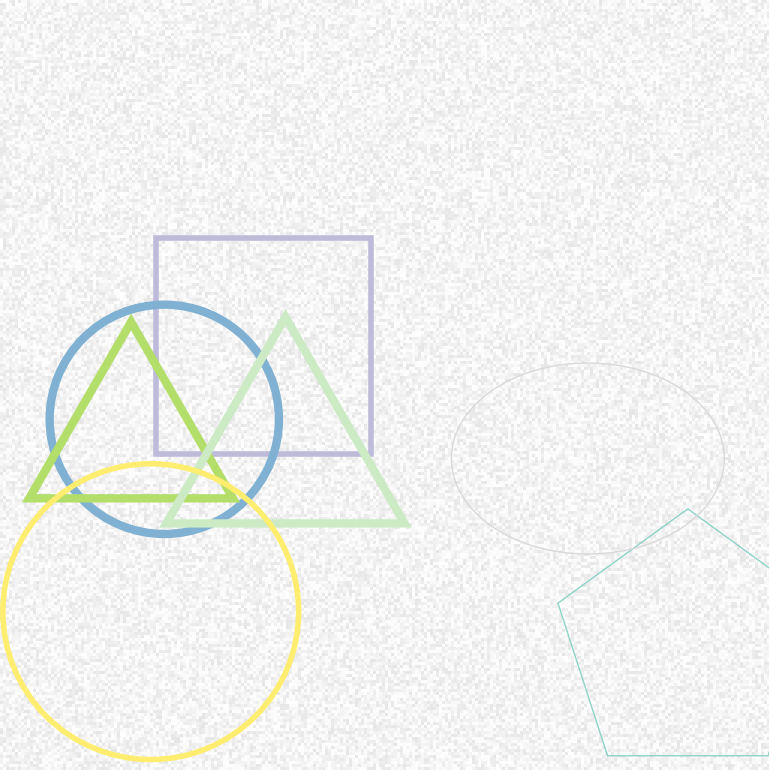[{"shape": "pentagon", "thickness": 0.5, "radius": 0.89, "center": [0.893, 0.162]}, {"shape": "square", "thickness": 2, "radius": 0.7, "center": [0.342, 0.55]}, {"shape": "circle", "thickness": 3, "radius": 0.74, "center": [0.213, 0.455]}, {"shape": "triangle", "thickness": 3, "radius": 0.76, "center": [0.17, 0.429]}, {"shape": "oval", "thickness": 0.5, "radius": 0.89, "center": [0.763, 0.405]}, {"shape": "triangle", "thickness": 3, "radius": 0.89, "center": [0.371, 0.41]}, {"shape": "circle", "thickness": 2, "radius": 0.96, "center": [0.196, 0.206]}]